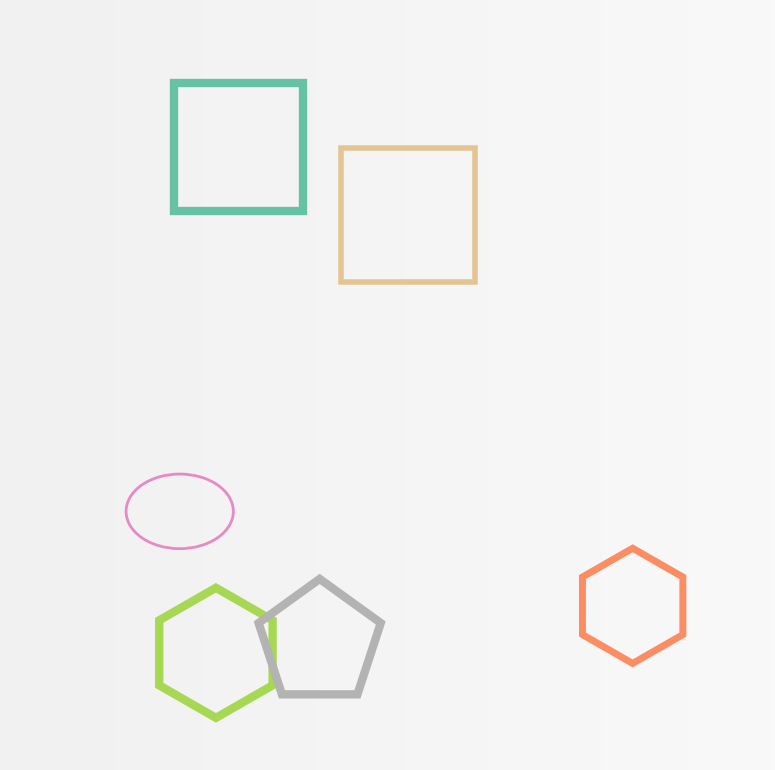[{"shape": "square", "thickness": 3, "radius": 0.42, "center": [0.307, 0.809]}, {"shape": "hexagon", "thickness": 2.5, "radius": 0.37, "center": [0.816, 0.213]}, {"shape": "oval", "thickness": 1, "radius": 0.35, "center": [0.232, 0.336]}, {"shape": "hexagon", "thickness": 3, "radius": 0.42, "center": [0.279, 0.152]}, {"shape": "square", "thickness": 2, "radius": 0.43, "center": [0.526, 0.721]}, {"shape": "pentagon", "thickness": 3, "radius": 0.41, "center": [0.412, 0.165]}]